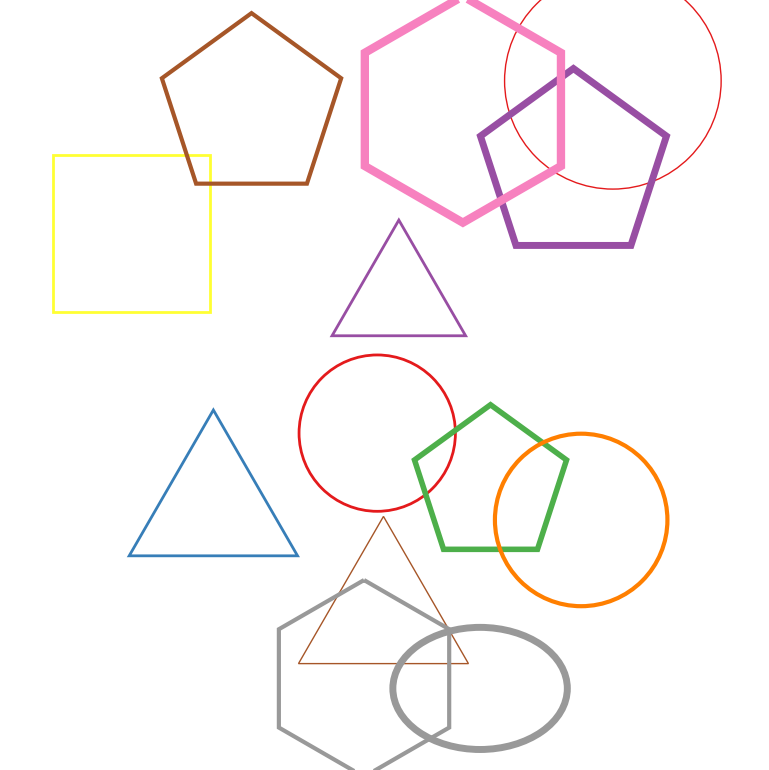[{"shape": "circle", "thickness": 0.5, "radius": 0.7, "center": [0.796, 0.895]}, {"shape": "circle", "thickness": 1, "radius": 0.51, "center": [0.49, 0.437]}, {"shape": "triangle", "thickness": 1, "radius": 0.63, "center": [0.277, 0.341]}, {"shape": "pentagon", "thickness": 2, "radius": 0.52, "center": [0.637, 0.371]}, {"shape": "triangle", "thickness": 1, "radius": 0.5, "center": [0.518, 0.614]}, {"shape": "pentagon", "thickness": 2.5, "radius": 0.63, "center": [0.745, 0.784]}, {"shape": "circle", "thickness": 1.5, "radius": 0.56, "center": [0.755, 0.325]}, {"shape": "square", "thickness": 1, "radius": 0.51, "center": [0.171, 0.696]}, {"shape": "triangle", "thickness": 0.5, "radius": 0.64, "center": [0.498, 0.202]}, {"shape": "pentagon", "thickness": 1.5, "radius": 0.61, "center": [0.327, 0.861]}, {"shape": "hexagon", "thickness": 3, "radius": 0.74, "center": [0.601, 0.858]}, {"shape": "oval", "thickness": 2.5, "radius": 0.57, "center": [0.623, 0.106]}, {"shape": "hexagon", "thickness": 1.5, "radius": 0.64, "center": [0.473, 0.119]}]